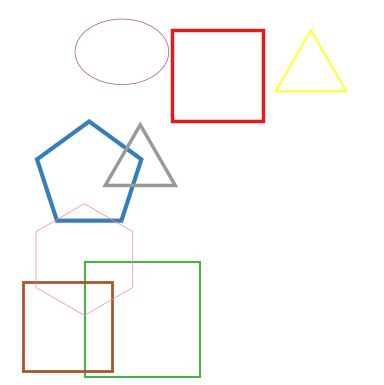[{"shape": "square", "thickness": 2.5, "radius": 0.59, "center": [0.565, 0.804]}, {"shape": "pentagon", "thickness": 3, "radius": 0.71, "center": [0.232, 0.542]}, {"shape": "square", "thickness": 1.5, "radius": 0.75, "center": [0.37, 0.17]}, {"shape": "oval", "thickness": 0.5, "radius": 0.61, "center": [0.317, 0.865]}, {"shape": "triangle", "thickness": 1.5, "radius": 0.53, "center": [0.808, 0.816]}, {"shape": "square", "thickness": 2, "radius": 0.57, "center": [0.175, 0.152]}, {"shape": "hexagon", "thickness": 0.5, "radius": 0.72, "center": [0.219, 0.326]}, {"shape": "triangle", "thickness": 2.5, "radius": 0.52, "center": [0.364, 0.571]}]